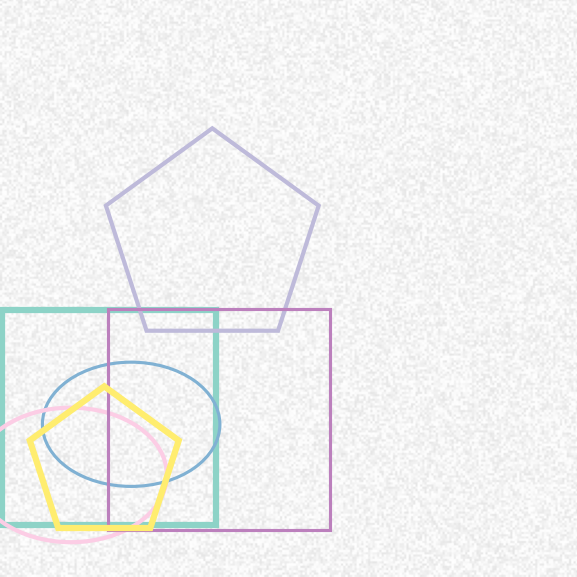[{"shape": "square", "thickness": 3, "radius": 0.93, "center": [0.189, 0.276]}, {"shape": "pentagon", "thickness": 2, "radius": 0.97, "center": [0.368, 0.583]}, {"shape": "oval", "thickness": 1.5, "radius": 0.77, "center": [0.227, 0.264]}, {"shape": "oval", "thickness": 2, "radius": 0.83, "center": [0.123, 0.177]}, {"shape": "square", "thickness": 1.5, "radius": 0.96, "center": [0.379, 0.273]}, {"shape": "pentagon", "thickness": 3, "radius": 0.68, "center": [0.181, 0.195]}]